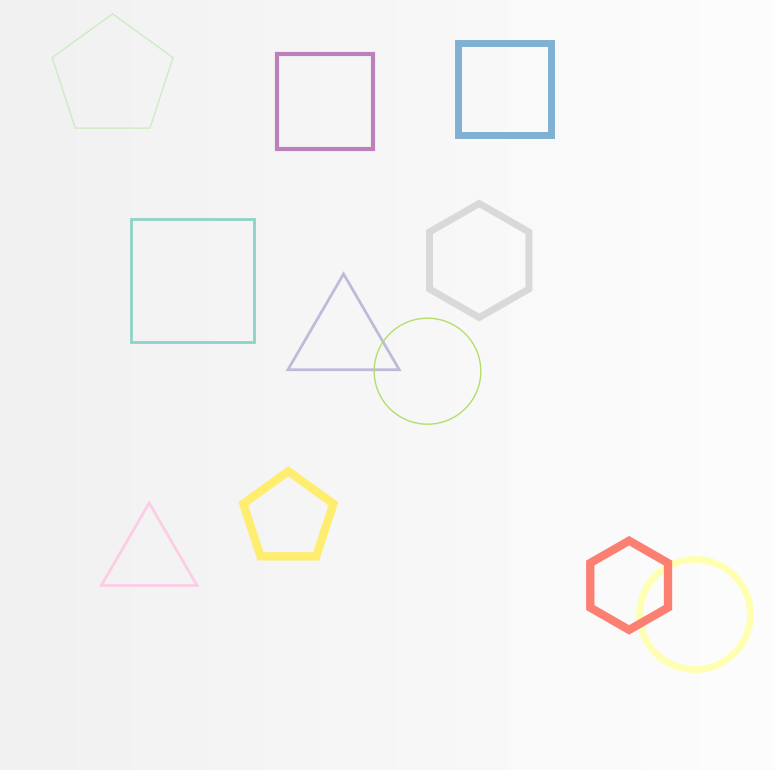[{"shape": "square", "thickness": 1, "radius": 0.4, "center": [0.248, 0.636]}, {"shape": "circle", "thickness": 2.5, "radius": 0.36, "center": [0.897, 0.202]}, {"shape": "triangle", "thickness": 1, "radius": 0.41, "center": [0.443, 0.561]}, {"shape": "hexagon", "thickness": 3, "radius": 0.29, "center": [0.812, 0.24]}, {"shape": "square", "thickness": 2.5, "radius": 0.3, "center": [0.651, 0.884]}, {"shape": "circle", "thickness": 0.5, "radius": 0.34, "center": [0.552, 0.518]}, {"shape": "triangle", "thickness": 1, "radius": 0.36, "center": [0.192, 0.275]}, {"shape": "hexagon", "thickness": 2.5, "radius": 0.37, "center": [0.618, 0.662]}, {"shape": "square", "thickness": 1.5, "radius": 0.31, "center": [0.419, 0.869]}, {"shape": "pentagon", "thickness": 0.5, "radius": 0.41, "center": [0.145, 0.9]}, {"shape": "pentagon", "thickness": 3, "radius": 0.31, "center": [0.372, 0.327]}]